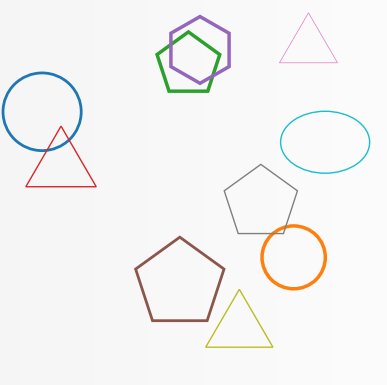[{"shape": "circle", "thickness": 2, "radius": 0.5, "center": [0.109, 0.71]}, {"shape": "circle", "thickness": 2.5, "radius": 0.41, "center": [0.758, 0.332]}, {"shape": "pentagon", "thickness": 2.5, "radius": 0.43, "center": [0.486, 0.832]}, {"shape": "triangle", "thickness": 1, "radius": 0.52, "center": [0.158, 0.567]}, {"shape": "hexagon", "thickness": 2.5, "radius": 0.43, "center": [0.516, 0.87]}, {"shape": "pentagon", "thickness": 2, "radius": 0.6, "center": [0.464, 0.264]}, {"shape": "triangle", "thickness": 0.5, "radius": 0.43, "center": [0.796, 0.88]}, {"shape": "pentagon", "thickness": 1, "radius": 0.5, "center": [0.673, 0.474]}, {"shape": "triangle", "thickness": 1, "radius": 0.5, "center": [0.618, 0.148]}, {"shape": "oval", "thickness": 1, "radius": 0.57, "center": [0.839, 0.631]}]